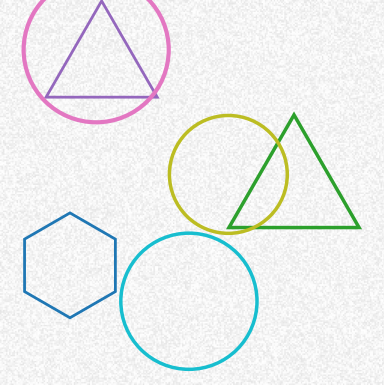[{"shape": "hexagon", "thickness": 2, "radius": 0.68, "center": [0.182, 0.311]}, {"shape": "triangle", "thickness": 2.5, "radius": 0.98, "center": [0.764, 0.507]}, {"shape": "triangle", "thickness": 2, "radius": 0.83, "center": [0.264, 0.831]}, {"shape": "circle", "thickness": 3, "radius": 0.94, "center": [0.25, 0.871]}, {"shape": "circle", "thickness": 2.5, "radius": 0.77, "center": [0.593, 0.547]}, {"shape": "circle", "thickness": 2.5, "radius": 0.88, "center": [0.491, 0.218]}]